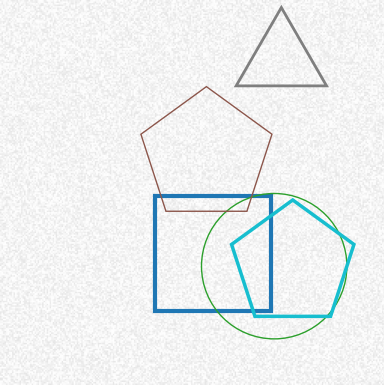[{"shape": "square", "thickness": 3, "radius": 0.75, "center": [0.553, 0.341]}, {"shape": "circle", "thickness": 1, "radius": 0.94, "center": [0.712, 0.309]}, {"shape": "pentagon", "thickness": 1, "radius": 0.89, "center": [0.536, 0.596]}, {"shape": "triangle", "thickness": 2, "radius": 0.68, "center": [0.731, 0.845]}, {"shape": "pentagon", "thickness": 2.5, "radius": 0.84, "center": [0.76, 0.313]}]